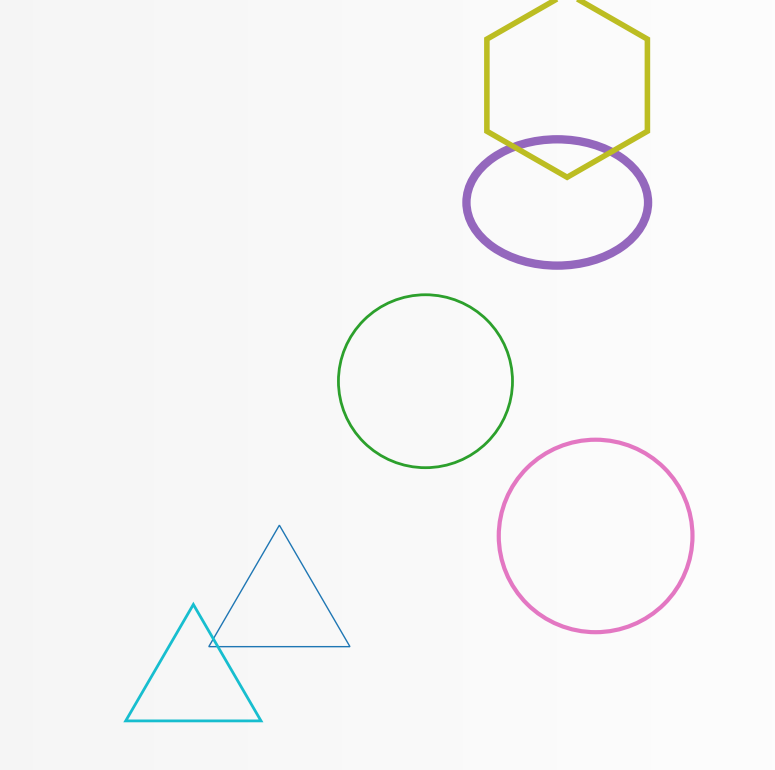[{"shape": "triangle", "thickness": 0.5, "radius": 0.53, "center": [0.36, 0.213]}, {"shape": "circle", "thickness": 1, "radius": 0.56, "center": [0.549, 0.505]}, {"shape": "oval", "thickness": 3, "radius": 0.59, "center": [0.719, 0.737]}, {"shape": "circle", "thickness": 1.5, "radius": 0.62, "center": [0.769, 0.304]}, {"shape": "hexagon", "thickness": 2, "radius": 0.6, "center": [0.732, 0.889]}, {"shape": "triangle", "thickness": 1, "radius": 0.5, "center": [0.249, 0.114]}]